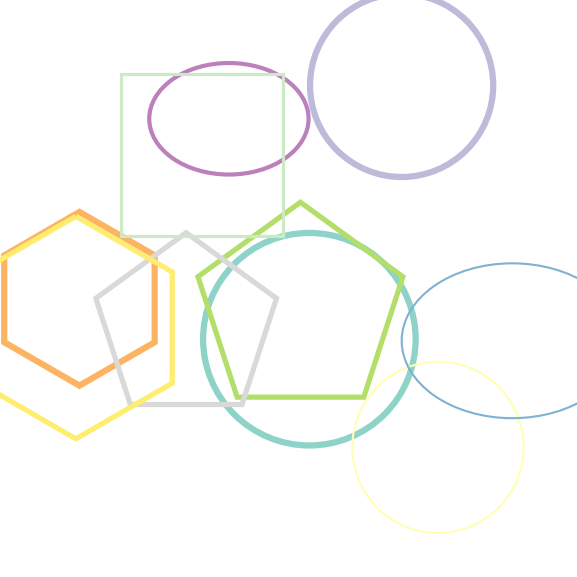[{"shape": "circle", "thickness": 3, "radius": 0.92, "center": [0.536, 0.412]}, {"shape": "circle", "thickness": 1, "radius": 0.74, "center": [0.758, 0.225]}, {"shape": "circle", "thickness": 3, "radius": 0.79, "center": [0.695, 0.851]}, {"shape": "oval", "thickness": 1, "radius": 0.96, "center": [0.887, 0.409]}, {"shape": "hexagon", "thickness": 3, "radius": 0.75, "center": [0.138, 0.482]}, {"shape": "pentagon", "thickness": 2.5, "radius": 0.93, "center": [0.52, 0.462]}, {"shape": "pentagon", "thickness": 2.5, "radius": 0.82, "center": [0.322, 0.432]}, {"shape": "oval", "thickness": 2, "radius": 0.69, "center": [0.396, 0.793]}, {"shape": "square", "thickness": 1.5, "radius": 0.7, "center": [0.35, 0.731]}, {"shape": "hexagon", "thickness": 2.5, "radius": 0.96, "center": [0.131, 0.432]}]